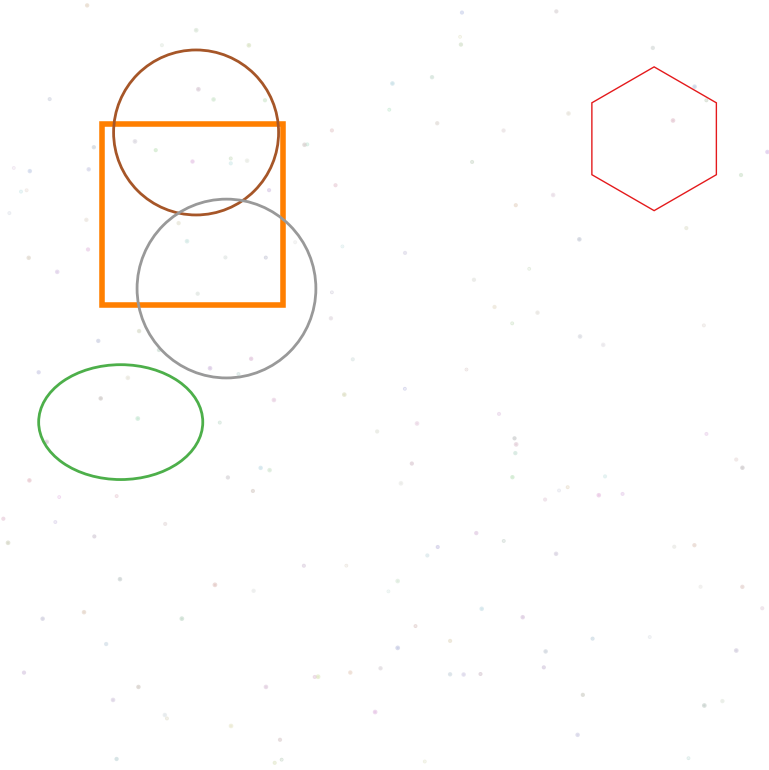[{"shape": "hexagon", "thickness": 0.5, "radius": 0.47, "center": [0.85, 0.82]}, {"shape": "oval", "thickness": 1, "radius": 0.53, "center": [0.157, 0.452]}, {"shape": "square", "thickness": 2, "radius": 0.59, "center": [0.25, 0.722]}, {"shape": "circle", "thickness": 1, "radius": 0.54, "center": [0.255, 0.828]}, {"shape": "circle", "thickness": 1, "radius": 0.58, "center": [0.294, 0.625]}]